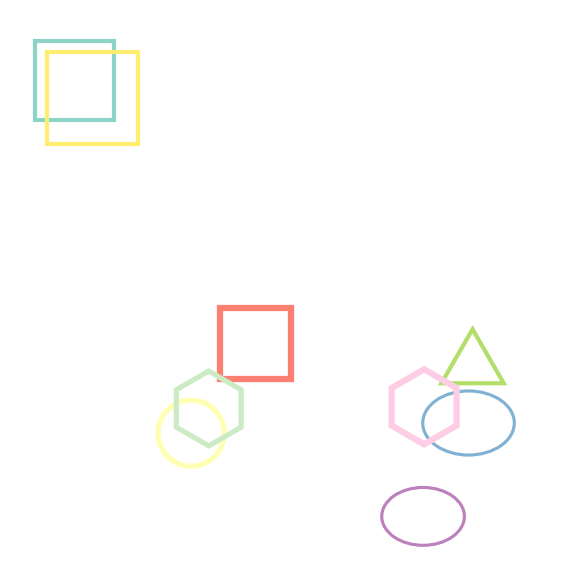[{"shape": "square", "thickness": 2, "radius": 0.34, "center": [0.128, 0.859]}, {"shape": "circle", "thickness": 2.5, "radius": 0.29, "center": [0.331, 0.249]}, {"shape": "square", "thickness": 3, "radius": 0.31, "center": [0.442, 0.405]}, {"shape": "oval", "thickness": 1.5, "radius": 0.4, "center": [0.811, 0.267]}, {"shape": "triangle", "thickness": 2, "radius": 0.31, "center": [0.818, 0.367]}, {"shape": "hexagon", "thickness": 3, "radius": 0.32, "center": [0.734, 0.295]}, {"shape": "oval", "thickness": 1.5, "radius": 0.36, "center": [0.733, 0.105]}, {"shape": "hexagon", "thickness": 2.5, "radius": 0.32, "center": [0.361, 0.292]}, {"shape": "square", "thickness": 2, "radius": 0.4, "center": [0.16, 0.829]}]